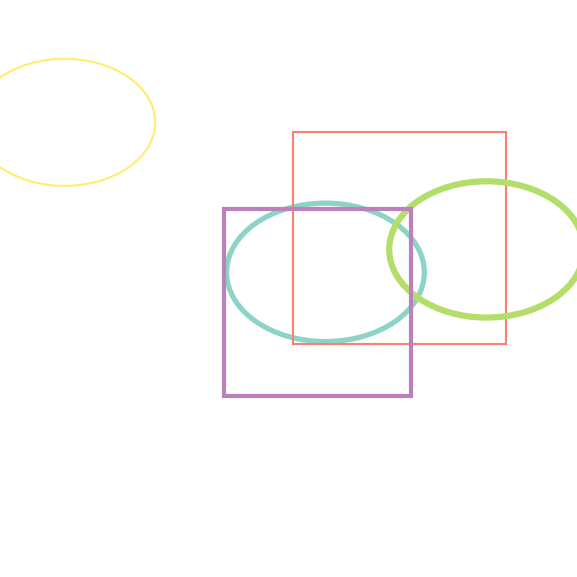[{"shape": "oval", "thickness": 2.5, "radius": 0.86, "center": [0.564, 0.528]}, {"shape": "square", "thickness": 1, "radius": 0.92, "center": [0.692, 0.587]}, {"shape": "oval", "thickness": 3, "radius": 0.84, "center": [0.843, 0.567]}, {"shape": "square", "thickness": 2, "radius": 0.81, "center": [0.55, 0.475]}, {"shape": "oval", "thickness": 1, "radius": 0.79, "center": [0.112, 0.787]}]